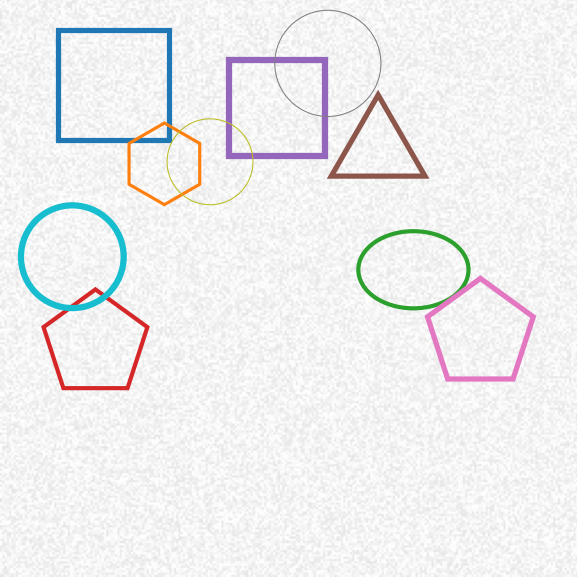[{"shape": "square", "thickness": 2.5, "radius": 0.48, "center": [0.197, 0.852]}, {"shape": "hexagon", "thickness": 1.5, "radius": 0.35, "center": [0.285, 0.715]}, {"shape": "oval", "thickness": 2, "radius": 0.48, "center": [0.716, 0.532]}, {"shape": "pentagon", "thickness": 2, "radius": 0.47, "center": [0.165, 0.403]}, {"shape": "square", "thickness": 3, "radius": 0.42, "center": [0.48, 0.812]}, {"shape": "triangle", "thickness": 2.5, "radius": 0.47, "center": [0.655, 0.741]}, {"shape": "pentagon", "thickness": 2.5, "radius": 0.48, "center": [0.832, 0.421]}, {"shape": "circle", "thickness": 0.5, "radius": 0.46, "center": [0.568, 0.889]}, {"shape": "circle", "thickness": 0.5, "radius": 0.37, "center": [0.364, 0.719]}, {"shape": "circle", "thickness": 3, "radius": 0.44, "center": [0.125, 0.555]}]